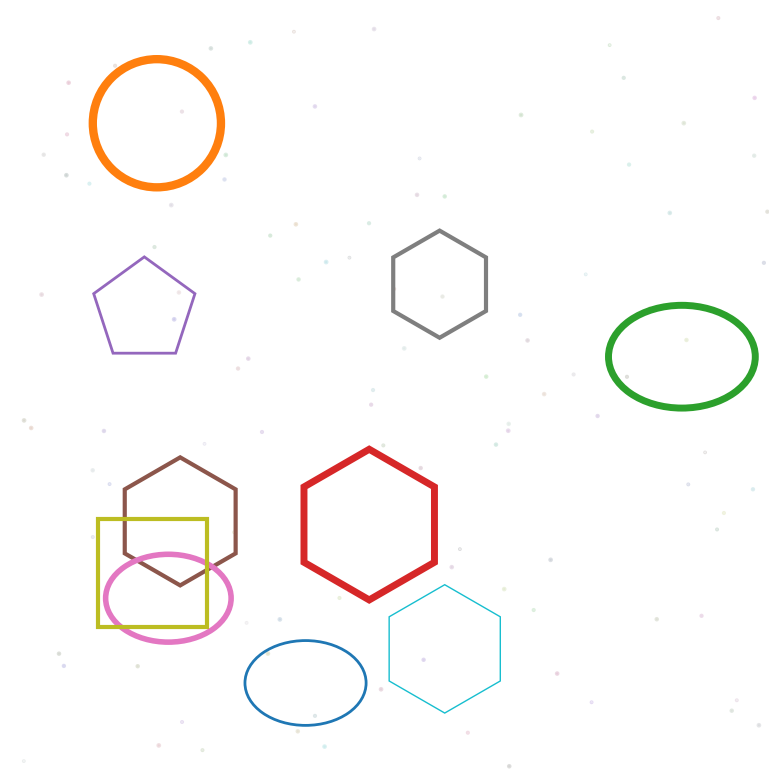[{"shape": "oval", "thickness": 1, "radius": 0.39, "center": [0.397, 0.113]}, {"shape": "circle", "thickness": 3, "radius": 0.42, "center": [0.204, 0.84]}, {"shape": "oval", "thickness": 2.5, "radius": 0.48, "center": [0.886, 0.537]}, {"shape": "hexagon", "thickness": 2.5, "radius": 0.49, "center": [0.48, 0.319]}, {"shape": "pentagon", "thickness": 1, "radius": 0.35, "center": [0.187, 0.597]}, {"shape": "hexagon", "thickness": 1.5, "radius": 0.42, "center": [0.234, 0.323]}, {"shape": "oval", "thickness": 2, "radius": 0.41, "center": [0.219, 0.223]}, {"shape": "hexagon", "thickness": 1.5, "radius": 0.35, "center": [0.571, 0.631]}, {"shape": "square", "thickness": 1.5, "radius": 0.35, "center": [0.198, 0.255]}, {"shape": "hexagon", "thickness": 0.5, "radius": 0.42, "center": [0.578, 0.157]}]